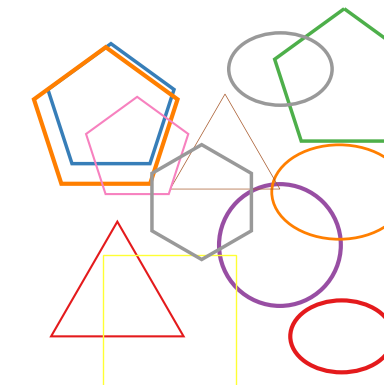[{"shape": "triangle", "thickness": 1.5, "radius": 0.99, "center": [0.305, 0.226]}, {"shape": "oval", "thickness": 3, "radius": 0.67, "center": [0.887, 0.126]}, {"shape": "pentagon", "thickness": 2.5, "radius": 0.86, "center": [0.288, 0.714]}, {"shape": "pentagon", "thickness": 2.5, "radius": 0.95, "center": [0.894, 0.787]}, {"shape": "circle", "thickness": 3, "radius": 0.79, "center": [0.727, 0.364]}, {"shape": "oval", "thickness": 2, "radius": 0.88, "center": [0.881, 0.501]}, {"shape": "pentagon", "thickness": 3, "radius": 0.98, "center": [0.275, 0.681]}, {"shape": "square", "thickness": 1, "radius": 0.86, "center": [0.441, 0.166]}, {"shape": "triangle", "thickness": 0.5, "radius": 0.82, "center": [0.584, 0.591]}, {"shape": "pentagon", "thickness": 1.5, "radius": 0.7, "center": [0.356, 0.609]}, {"shape": "hexagon", "thickness": 2.5, "radius": 0.75, "center": [0.524, 0.475]}, {"shape": "oval", "thickness": 2.5, "radius": 0.67, "center": [0.728, 0.821]}]